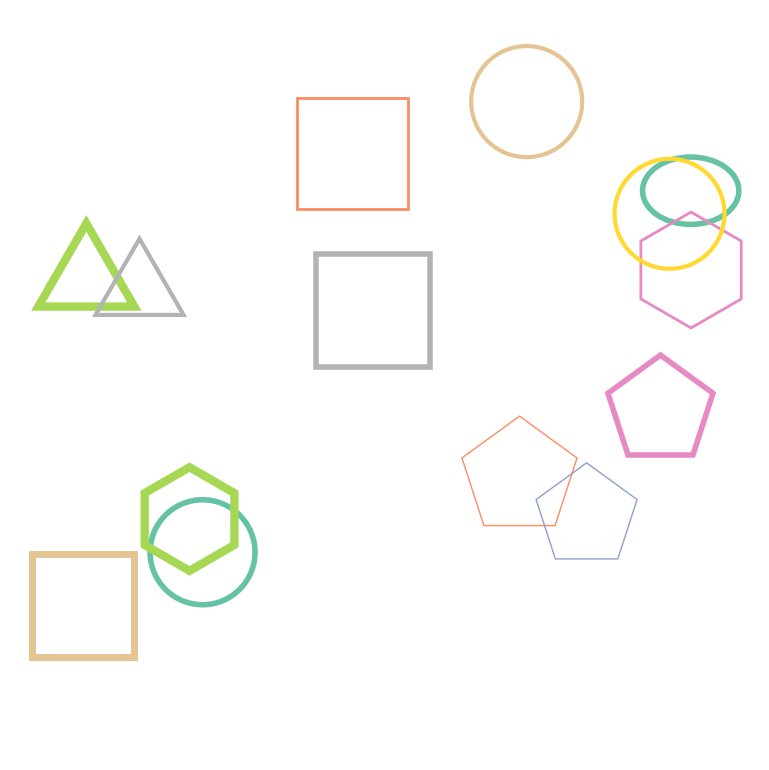[{"shape": "circle", "thickness": 2, "radius": 0.34, "center": [0.263, 0.283]}, {"shape": "oval", "thickness": 2, "radius": 0.31, "center": [0.897, 0.752]}, {"shape": "square", "thickness": 1, "radius": 0.36, "center": [0.458, 0.801]}, {"shape": "pentagon", "thickness": 0.5, "radius": 0.39, "center": [0.675, 0.381]}, {"shape": "pentagon", "thickness": 0.5, "radius": 0.34, "center": [0.762, 0.33]}, {"shape": "hexagon", "thickness": 1, "radius": 0.38, "center": [0.897, 0.649]}, {"shape": "pentagon", "thickness": 2, "radius": 0.36, "center": [0.858, 0.467]}, {"shape": "hexagon", "thickness": 3, "radius": 0.34, "center": [0.246, 0.326]}, {"shape": "triangle", "thickness": 3, "radius": 0.36, "center": [0.112, 0.638]}, {"shape": "circle", "thickness": 1.5, "radius": 0.36, "center": [0.87, 0.722]}, {"shape": "square", "thickness": 2.5, "radius": 0.33, "center": [0.108, 0.213]}, {"shape": "circle", "thickness": 1.5, "radius": 0.36, "center": [0.684, 0.868]}, {"shape": "triangle", "thickness": 1.5, "radius": 0.33, "center": [0.181, 0.624]}, {"shape": "square", "thickness": 2, "radius": 0.37, "center": [0.484, 0.597]}]